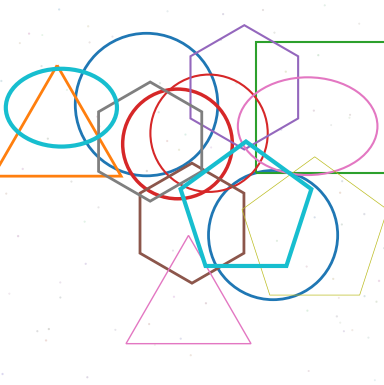[{"shape": "circle", "thickness": 2, "radius": 0.93, "center": [0.381, 0.728]}, {"shape": "circle", "thickness": 2, "radius": 0.84, "center": [0.709, 0.389]}, {"shape": "triangle", "thickness": 2, "radius": 0.96, "center": [0.148, 0.638]}, {"shape": "square", "thickness": 1.5, "radius": 0.85, "center": [0.834, 0.72]}, {"shape": "circle", "thickness": 2.5, "radius": 0.71, "center": [0.461, 0.626]}, {"shape": "circle", "thickness": 1.5, "radius": 0.76, "center": [0.543, 0.654]}, {"shape": "hexagon", "thickness": 1.5, "radius": 0.81, "center": [0.635, 0.773]}, {"shape": "hexagon", "thickness": 2, "radius": 0.78, "center": [0.499, 0.42]}, {"shape": "oval", "thickness": 1.5, "radius": 0.91, "center": [0.799, 0.672]}, {"shape": "triangle", "thickness": 1, "radius": 0.94, "center": [0.49, 0.201]}, {"shape": "hexagon", "thickness": 2, "radius": 0.77, "center": [0.39, 0.632]}, {"shape": "pentagon", "thickness": 0.5, "radius": 0.99, "center": [0.817, 0.394]}, {"shape": "oval", "thickness": 3, "radius": 0.72, "center": [0.159, 0.72]}, {"shape": "pentagon", "thickness": 3, "radius": 0.89, "center": [0.639, 0.454]}]